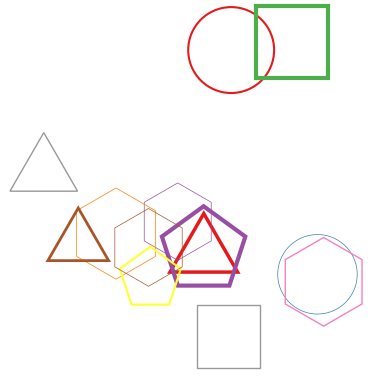[{"shape": "triangle", "thickness": 2.5, "radius": 0.51, "center": [0.529, 0.344]}, {"shape": "circle", "thickness": 1.5, "radius": 0.56, "center": [0.6, 0.87]}, {"shape": "circle", "thickness": 0.5, "radius": 0.52, "center": [0.825, 0.288]}, {"shape": "square", "thickness": 3, "radius": 0.47, "center": [0.759, 0.891]}, {"shape": "pentagon", "thickness": 3, "radius": 0.57, "center": [0.529, 0.35]}, {"shape": "hexagon", "thickness": 0.5, "radius": 0.5, "center": [0.462, 0.424]}, {"shape": "hexagon", "thickness": 0.5, "radius": 0.59, "center": [0.301, 0.393]}, {"shape": "pentagon", "thickness": 1.5, "radius": 0.42, "center": [0.39, 0.276]}, {"shape": "hexagon", "thickness": 0.5, "radius": 0.51, "center": [0.386, 0.357]}, {"shape": "triangle", "thickness": 2, "radius": 0.46, "center": [0.203, 0.369]}, {"shape": "hexagon", "thickness": 1, "radius": 0.58, "center": [0.841, 0.268]}, {"shape": "square", "thickness": 1, "radius": 0.41, "center": [0.593, 0.126]}, {"shape": "triangle", "thickness": 1, "radius": 0.51, "center": [0.114, 0.554]}]